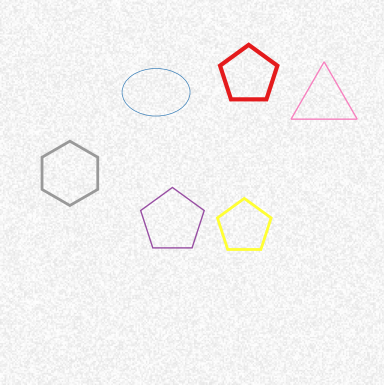[{"shape": "pentagon", "thickness": 3, "radius": 0.39, "center": [0.646, 0.805]}, {"shape": "oval", "thickness": 0.5, "radius": 0.44, "center": [0.405, 0.76]}, {"shape": "pentagon", "thickness": 1, "radius": 0.43, "center": [0.448, 0.426]}, {"shape": "pentagon", "thickness": 2, "radius": 0.37, "center": [0.635, 0.411]}, {"shape": "triangle", "thickness": 1, "radius": 0.5, "center": [0.842, 0.74]}, {"shape": "hexagon", "thickness": 2, "radius": 0.42, "center": [0.182, 0.55]}]